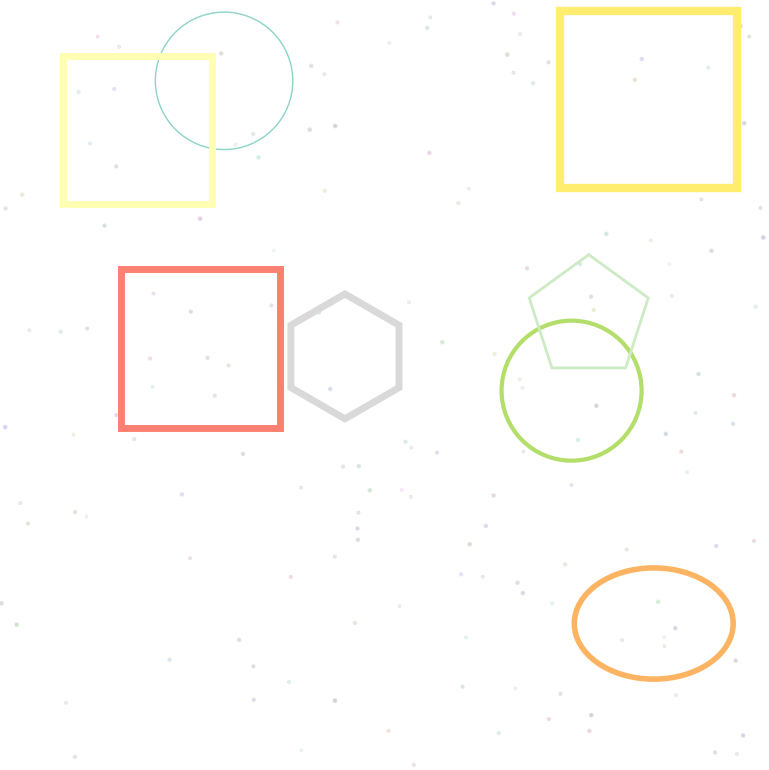[{"shape": "circle", "thickness": 0.5, "radius": 0.45, "center": [0.291, 0.895]}, {"shape": "square", "thickness": 2.5, "radius": 0.48, "center": [0.179, 0.831]}, {"shape": "square", "thickness": 2.5, "radius": 0.52, "center": [0.26, 0.548]}, {"shape": "oval", "thickness": 2, "radius": 0.52, "center": [0.849, 0.19]}, {"shape": "circle", "thickness": 1.5, "radius": 0.45, "center": [0.742, 0.493]}, {"shape": "hexagon", "thickness": 2.5, "radius": 0.41, "center": [0.448, 0.537]}, {"shape": "pentagon", "thickness": 1, "radius": 0.41, "center": [0.765, 0.588]}, {"shape": "square", "thickness": 3, "radius": 0.58, "center": [0.842, 0.87]}]